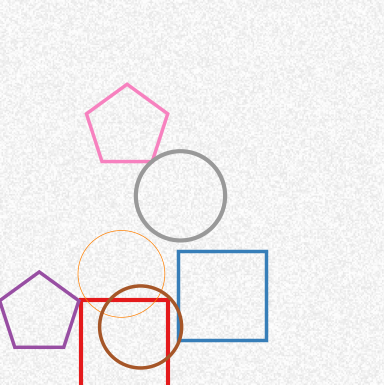[{"shape": "square", "thickness": 3, "radius": 0.56, "center": [0.323, 0.107]}, {"shape": "square", "thickness": 2.5, "radius": 0.57, "center": [0.576, 0.232]}, {"shape": "pentagon", "thickness": 2.5, "radius": 0.54, "center": [0.102, 0.185]}, {"shape": "circle", "thickness": 0.5, "radius": 0.56, "center": [0.315, 0.289]}, {"shape": "circle", "thickness": 2.5, "radius": 0.53, "center": [0.365, 0.151]}, {"shape": "pentagon", "thickness": 2.5, "radius": 0.55, "center": [0.33, 0.67]}, {"shape": "circle", "thickness": 3, "radius": 0.58, "center": [0.469, 0.491]}]